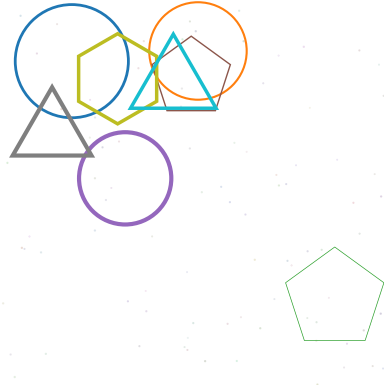[{"shape": "circle", "thickness": 2, "radius": 0.73, "center": [0.187, 0.841]}, {"shape": "circle", "thickness": 1.5, "radius": 0.63, "center": [0.514, 0.868]}, {"shape": "pentagon", "thickness": 0.5, "radius": 0.67, "center": [0.869, 0.224]}, {"shape": "circle", "thickness": 3, "radius": 0.6, "center": [0.325, 0.537]}, {"shape": "pentagon", "thickness": 1, "radius": 0.53, "center": [0.497, 0.799]}, {"shape": "triangle", "thickness": 3, "radius": 0.59, "center": [0.135, 0.655]}, {"shape": "hexagon", "thickness": 2.5, "radius": 0.59, "center": [0.306, 0.795]}, {"shape": "triangle", "thickness": 2.5, "radius": 0.64, "center": [0.45, 0.783]}]